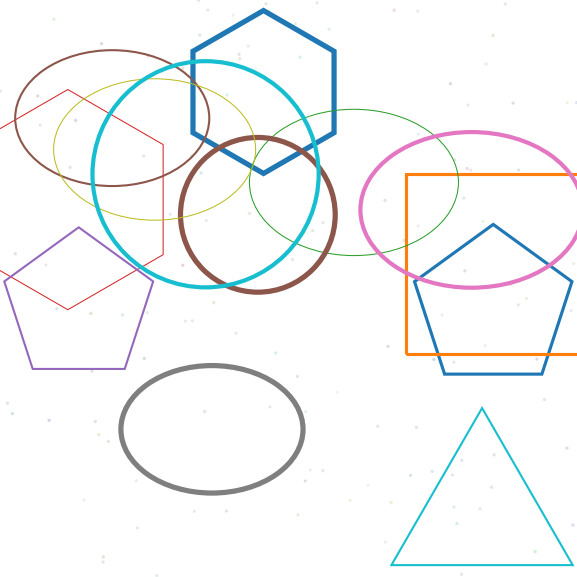[{"shape": "hexagon", "thickness": 2.5, "radius": 0.71, "center": [0.456, 0.84]}, {"shape": "pentagon", "thickness": 1.5, "radius": 0.72, "center": [0.854, 0.467]}, {"shape": "square", "thickness": 1.5, "radius": 0.78, "center": [0.858, 0.542]}, {"shape": "oval", "thickness": 0.5, "radius": 0.9, "center": [0.613, 0.683]}, {"shape": "hexagon", "thickness": 0.5, "radius": 0.95, "center": [0.117, 0.653]}, {"shape": "pentagon", "thickness": 1, "radius": 0.68, "center": [0.136, 0.47]}, {"shape": "oval", "thickness": 1, "radius": 0.84, "center": [0.194, 0.795]}, {"shape": "circle", "thickness": 2.5, "radius": 0.67, "center": [0.446, 0.627]}, {"shape": "oval", "thickness": 2, "radius": 0.96, "center": [0.817, 0.636]}, {"shape": "oval", "thickness": 2.5, "radius": 0.79, "center": [0.367, 0.256]}, {"shape": "oval", "thickness": 0.5, "radius": 0.87, "center": [0.268, 0.74]}, {"shape": "circle", "thickness": 2, "radius": 0.98, "center": [0.356, 0.697]}, {"shape": "triangle", "thickness": 1, "radius": 0.91, "center": [0.835, 0.111]}]